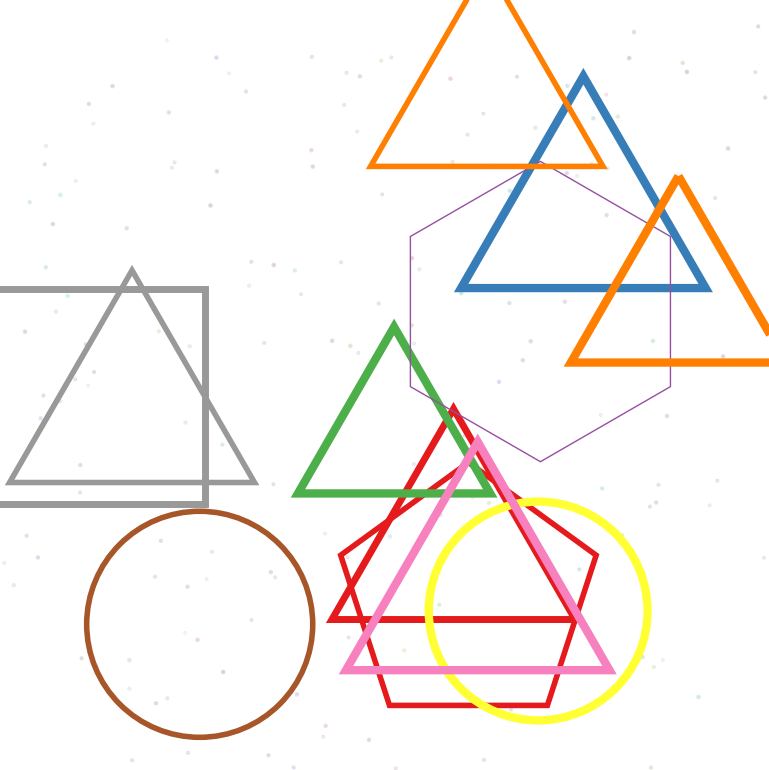[{"shape": "pentagon", "thickness": 2, "radius": 0.87, "center": [0.608, 0.225]}, {"shape": "triangle", "thickness": 2.5, "radius": 0.91, "center": [0.589, 0.287]}, {"shape": "triangle", "thickness": 3, "radius": 0.92, "center": [0.758, 0.718]}, {"shape": "triangle", "thickness": 3, "radius": 0.72, "center": [0.512, 0.431]}, {"shape": "hexagon", "thickness": 0.5, "radius": 0.97, "center": [0.702, 0.595]}, {"shape": "triangle", "thickness": 3, "radius": 0.81, "center": [0.881, 0.61]}, {"shape": "triangle", "thickness": 2, "radius": 0.87, "center": [0.632, 0.871]}, {"shape": "circle", "thickness": 3, "radius": 0.71, "center": [0.699, 0.207]}, {"shape": "circle", "thickness": 2, "radius": 0.73, "center": [0.259, 0.189]}, {"shape": "triangle", "thickness": 3, "radius": 0.99, "center": [0.62, 0.228]}, {"shape": "square", "thickness": 2.5, "radius": 0.7, "center": [0.127, 0.485]}, {"shape": "triangle", "thickness": 2, "radius": 0.92, "center": [0.171, 0.465]}]